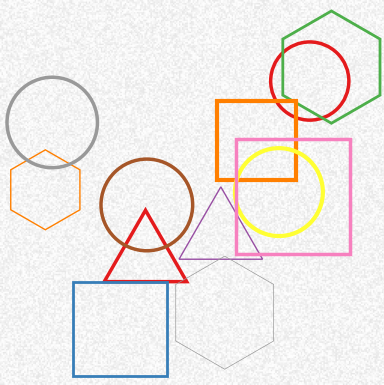[{"shape": "circle", "thickness": 2.5, "radius": 0.51, "center": [0.805, 0.79]}, {"shape": "triangle", "thickness": 2.5, "radius": 0.62, "center": [0.378, 0.33]}, {"shape": "square", "thickness": 2, "radius": 0.61, "center": [0.313, 0.145]}, {"shape": "hexagon", "thickness": 2, "radius": 0.73, "center": [0.861, 0.826]}, {"shape": "triangle", "thickness": 1, "radius": 0.63, "center": [0.574, 0.389]}, {"shape": "square", "thickness": 3, "radius": 0.51, "center": [0.667, 0.635]}, {"shape": "hexagon", "thickness": 1, "radius": 0.52, "center": [0.118, 0.507]}, {"shape": "circle", "thickness": 3, "radius": 0.57, "center": [0.724, 0.501]}, {"shape": "circle", "thickness": 2.5, "radius": 0.6, "center": [0.381, 0.468]}, {"shape": "square", "thickness": 2.5, "radius": 0.74, "center": [0.761, 0.49]}, {"shape": "circle", "thickness": 2.5, "radius": 0.59, "center": [0.136, 0.682]}, {"shape": "hexagon", "thickness": 0.5, "radius": 0.73, "center": [0.584, 0.188]}]